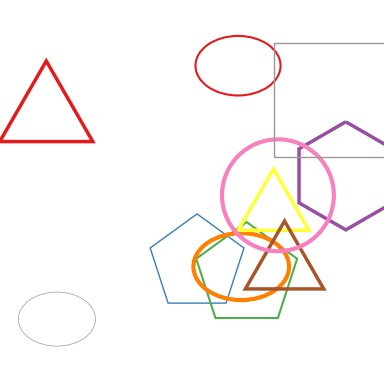[{"shape": "triangle", "thickness": 2.5, "radius": 0.7, "center": [0.12, 0.702]}, {"shape": "oval", "thickness": 1.5, "radius": 0.55, "center": [0.618, 0.829]}, {"shape": "pentagon", "thickness": 1, "radius": 0.64, "center": [0.512, 0.316]}, {"shape": "pentagon", "thickness": 1.5, "radius": 0.69, "center": [0.641, 0.285]}, {"shape": "hexagon", "thickness": 2.5, "radius": 0.7, "center": [0.898, 0.543]}, {"shape": "oval", "thickness": 3, "radius": 0.62, "center": [0.627, 0.308]}, {"shape": "triangle", "thickness": 2.5, "radius": 0.53, "center": [0.71, 0.455]}, {"shape": "triangle", "thickness": 2.5, "radius": 0.59, "center": [0.739, 0.308]}, {"shape": "circle", "thickness": 3, "radius": 0.73, "center": [0.722, 0.493]}, {"shape": "square", "thickness": 1, "radius": 0.74, "center": [0.861, 0.74]}, {"shape": "oval", "thickness": 0.5, "radius": 0.5, "center": [0.148, 0.171]}]